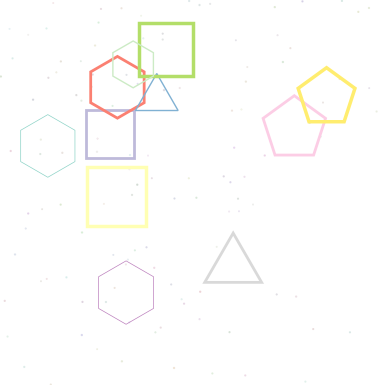[{"shape": "hexagon", "thickness": 0.5, "radius": 0.41, "center": [0.124, 0.621]}, {"shape": "square", "thickness": 2.5, "radius": 0.38, "center": [0.303, 0.49]}, {"shape": "square", "thickness": 2, "radius": 0.31, "center": [0.285, 0.652]}, {"shape": "hexagon", "thickness": 2, "radius": 0.4, "center": [0.305, 0.773]}, {"shape": "triangle", "thickness": 1, "radius": 0.32, "center": [0.407, 0.745]}, {"shape": "square", "thickness": 2.5, "radius": 0.35, "center": [0.431, 0.871]}, {"shape": "pentagon", "thickness": 2, "radius": 0.43, "center": [0.764, 0.666]}, {"shape": "triangle", "thickness": 2, "radius": 0.43, "center": [0.606, 0.309]}, {"shape": "hexagon", "thickness": 0.5, "radius": 0.41, "center": [0.327, 0.24]}, {"shape": "hexagon", "thickness": 1, "radius": 0.3, "center": [0.346, 0.833]}, {"shape": "pentagon", "thickness": 2.5, "radius": 0.39, "center": [0.848, 0.747]}]